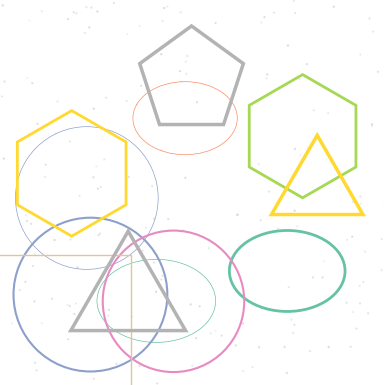[{"shape": "oval", "thickness": 2, "radius": 0.75, "center": [0.746, 0.296]}, {"shape": "oval", "thickness": 0.5, "radius": 0.77, "center": [0.406, 0.218]}, {"shape": "oval", "thickness": 0.5, "radius": 0.68, "center": [0.481, 0.693]}, {"shape": "circle", "thickness": 1.5, "radius": 1.0, "center": [0.235, 0.235]}, {"shape": "circle", "thickness": 0.5, "radius": 0.93, "center": [0.226, 0.486]}, {"shape": "circle", "thickness": 1.5, "radius": 0.92, "center": [0.451, 0.217]}, {"shape": "hexagon", "thickness": 2, "radius": 0.8, "center": [0.786, 0.646]}, {"shape": "triangle", "thickness": 2.5, "radius": 0.69, "center": [0.824, 0.511]}, {"shape": "hexagon", "thickness": 2, "radius": 0.82, "center": [0.186, 0.55]}, {"shape": "square", "thickness": 1, "radius": 0.97, "center": [0.147, 0.144]}, {"shape": "pentagon", "thickness": 2.5, "radius": 0.71, "center": [0.497, 0.791]}, {"shape": "triangle", "thickness": 2.5, "radius": 0.86, "center": [0.333, 0.227]}]